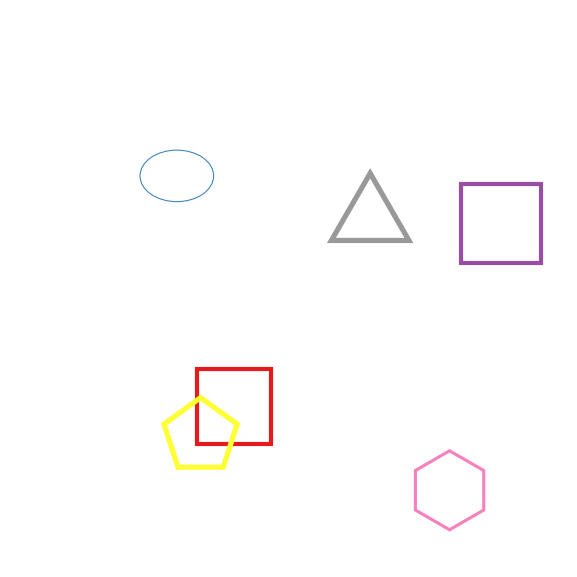[{"shape": "square", "thickness": 2, "radius": 0.32, "center": [0.405, 0.296]}, {"shape": "oval", "thickness": 0.5, "radius": 0.32, "center": [0.306, 0.695]}, {"shape": "square", "thickness": 2, "radius": 0.34, "center": [0.868, 0.612]}, {"shape": "pentagon", "thickness": 2.5, "radius": 0.33, "center": [0.347, 0.244]}, {"shape": "hexagon", "thickness": 1.5, "radius": 0.34, "center": [0.778, 0.15]}, {"shape": "triangle", "thickness": 2.5, "radius": 0.39, "center": [0.641, 0.622]}]